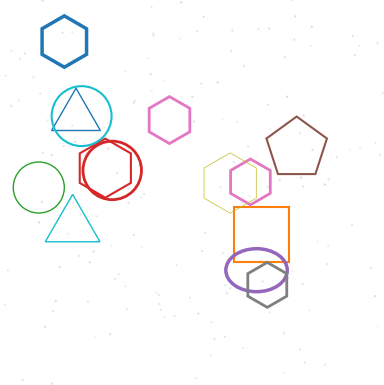[{"shape": "hexagon", "thickness": 2.5, "radius": 0.33, "center": [0.167, 0.892]}, {"shape": "triangle", "thickness": 1, "radius": 0.37, "center": [0.197, 0.698]}, {"shape": "square", "thickness": 1.5, "radius": 0.36, "center": [0.679, 0.391]}, {"shape": "circle", "thickness": 1, "radius": 0.33, "center": [0.101, 0.513]}, {"shape": "hexagon", "thickness": 1.5, "radius": 0.38, "center": [0.274, 0.563]}, {"shape": "circle", "thickness": 2, "radius": 0.38, "center": [0.291, 0.557]}, {"shape": "oval", "thickness": 2.5, "radius": 0.4, "center": [0.666, 0.298]}, {"shape": "pentagon", "thickness": 1.5, "radius": 0.41, "center": [0.771, 0.615]}, {"shape": "hexagon", "thickness": 2, "radius": 0.3, "center": [0.44, 0.688]}, {"shape": "hexagon", "thickness": 2, "radius": 0.3, "center": [0.65, 0.528]}, {"shape": "hexagon", "thickness": 2, "radius": 0.29, "center": [0.694, 0.26]}, {"shape": "hexagon", "thickness": 0.5, "radius": 0.39, "center": [0.598, 0.525]}, {"shape": "triangle", "thickness": 1, "radius": 0.41, "center": [0.189, 0.413]}, {"shape": "circle", "thickness": 1.5, "radius": 0.39, "center": [0.212, 0.698]}]